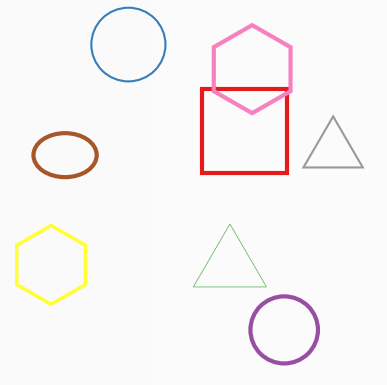[{"shape": "square", "thickness": 3, "radius": 0.55, "center": [0.631, 0.659]}, {"shape": "circle", "thickness": 1.5, "radius": 0.48, "center": [0.331, 0.884]}, {"shape": "triangle", "thickness": 0.5, "radius": 0.55, "center": [0.593, 0.309]}, {"shape": "circle", "thickness": 3, "radius": 0.44, "center": [0.733, 0.143]}, {"shape": "hexagon", "thickness": 2.5, "radius": 0.51, "center": [0.132, 0.312]}, {"shape": "oval", "thickness": 3, "radius": 0.41, "center": [0.168, 0.597]}, {"shape": "hexagon", "thickness": 3, "radius": 0.57, "center": [0.651, 0.82]}, {"shape": "triangle", "thickness": 1.5, "radius": 0.44, "center": [0.86, 0.609]}]